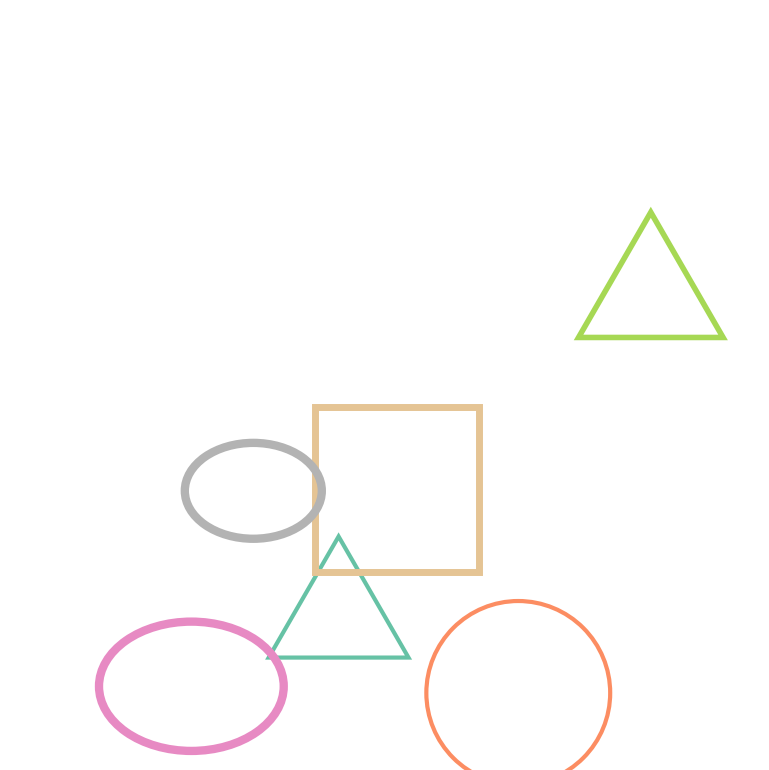[{"shape": "triangle", "thickness": 1.5, "radius": 0.52, "center": [0.44, 0.198]}, {"shape": "circle", "thickness": 1.5, "radius": 0.6, "center": [0.673, 0.1]}, {"shape": "oval", "thickness": 3, "radius": 0.6, "center": [0.249, 0.109]}, {"shape": "triangle", "thickness": 2, "radius": 0.54, "center": [0.845, 0.616]}, {"shape": "square", "thickness": 2.5, "radius": 0.53, "center": [0.515, 0.364]}, {"shape": "oval", "thickness": 3, "radius": 0.44, "center": [0.329, 0.363]}]